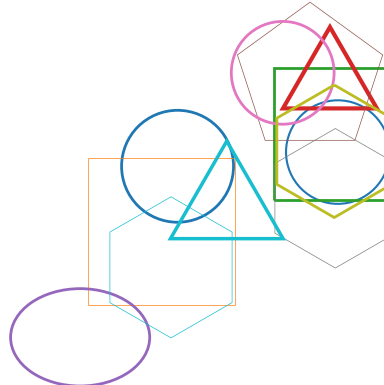[{"shape": "circle", "thickness": 2, "radius": 0.73, "center": [0.461, 0.568]}, {"shape": "circle", "thickness": 1.5, "radius": 0.67, "center": [0.877, 0.605]}, {"shape": "square", "thickness": 0.5, "radius": 0.96, "center": [0.419, 0.398]}, {"shape": "square", "thickness": 2, "radius": 0.86, "center": [0.884, 0.653]}, {"shape": "triangle", "thickness": 3, "radius": 0.7, "center": [0.857, 0.789]}, {"shape": "oval", "thickness": 2, "radius": 0.9, "center": [0.208, 0.124]}, {"shape": "pentagon", "thickness": 0.5, "radius": 0.99, "center": [0.805, 0.796]}, {"shape": "circle", "thickness": 2, "radius": 0.67, "center": [0.734, 0.811]}, {"shape": "hexagon", "thickness": 0.5, "radius": 0.91, "center": [0.871, 0.485]}, {"shape": "hexagon", "thickness": 2, "radius": 0.86, "center": [0.868, 0.607]}, {"shape": "triangle", "thickness": 2.5, "radius": 0.84, "center": [0.589, 0.465]}, {"shape": "hexagon", "thickness": 0.5, "radius": 0.92, "center": [0.444, 0.306]}]